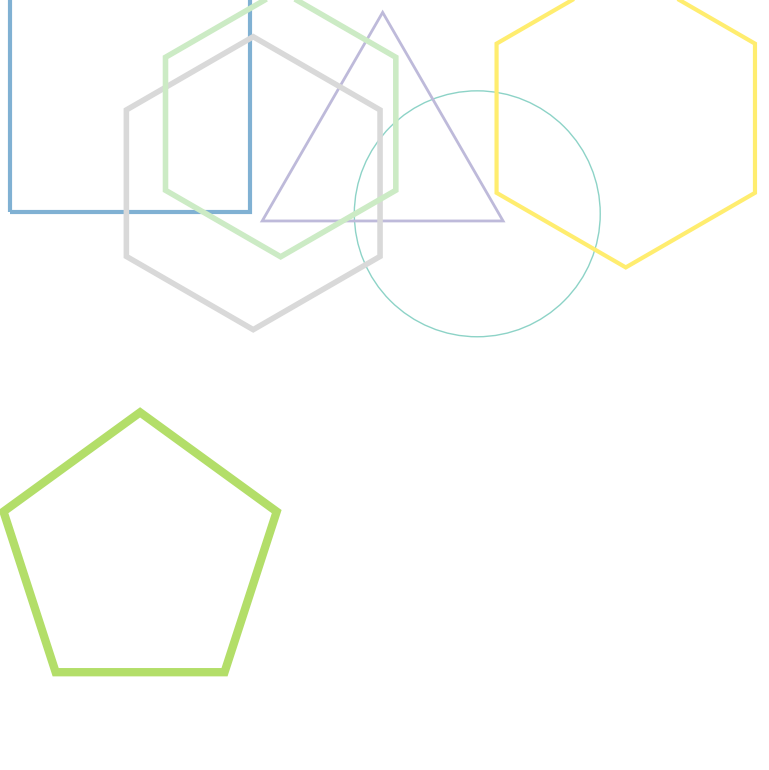[{"shape": "circle", "thickness": 0.5, "radius": 0.8, "center": [0.62, 0.722]}, {"shape": "triangle", "thickness": 1, "radius": 0.9, "center": [0.497, 0.803]}, {"shape": "square", "thickness": 1.5, "radius": 0.78, "center": [0.169, 0.88]}, {"shape": "pentagon", "thickness": 3, "radius": 0.93, "center": [0.182, 0.278]}, {"shape": "hexagon", "thickness": 2, "radius": 0.95, "center": [0.329, 0.762]}, {"shape": "hexagon", "thickness": 2, "radius": 0.86, "center": [0.364, 0.839]}, {"shape": "hexagon", "thickness": 1.5, "radius": 0.97, "center": [0.813, 0.846]}]